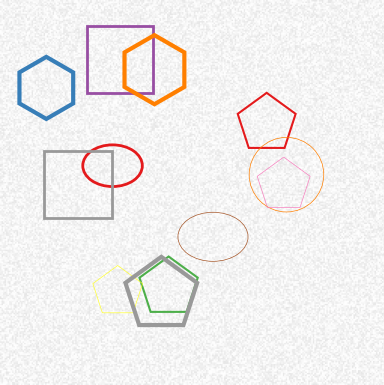[{"shape": "oval", "thickness": 2, "radius": 0.39, "center": [0.292, 0.57]}, {"shape": "pentagon", "thickness": 1.5, "radius": 0.4, "center": [0.693, 0.68]}, {"shape": "hexagon", "thickness": 3, "radius": 0.4, "center": [0.12, 0.772]}, {"shape": "pentagon", "thickness": 1.5, "radius": 0.4, "center": [0.438, 0.254]}, {"shape": "square", "thickness": 2, "radius": 0.43, "center": [0.311, 0.844]}, {"shape": "hexagon", "thickness": 3, "radius": 0.45, "center": [0.401, 0.819]}, {"shape": "circle", "thickness": 0.5, "radius": 0.48, "center": [0.744, 0.546]}, {"shape": "pentagon", "thickness": 0.5, "radius": 0.34, "center": [0.306, 0.242]}, {"shape": "oval", "thickness": 0.5, "radius": 0.46, "center": [0.553, 0.385]}, {"shape": "pentagon", "thickness": 0.5, "radius": 0.36, "center": [0.737, 0.52]}, {"shape": "pentagon", "thickness": 3, "radius": 0.49, "center": [0.419, 0.235]}, {"shape": "square", "thickness": 2, "radius": 0.44, "center": [0.202, 0.52]}]